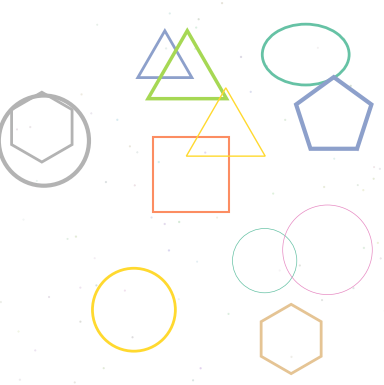[{"shape": "oval", "thickness": 2, "radius": 0.56, "center": [0.794, 0.858]}, {"shape": "circle", "thickness": 0.5, "radius": 0.42, "center": [0.687, 0.323]}, {"shape": "square", "thickness": 1.5, "radius": 0.49, "center": [0.496, 0.547]}, {"shape": "pentagon", "thickness": 3, "radius": 0.51, "center": [0.867, 0.697]}, {"shape": "triangle", "thickness": 2, "radius": 0.41, "center": [0.428, 0.839]}, {"shape": "circle", "thickness": 0.5, "radius": 0.58, "center": [0.851, 0.351]}, {"shape": "triangle", "thickness": 2.5, "radius": 0.59, "center": [0.486, 0.803]}, {"shape": "circle", "thickness": 2, "radius": 0.54, "center": [0.348, 0.196]}, {"shape": "triangle", "thickness": 1, "radius": 0.59, "center": [0.586, 0.654]}, {"shape": "hexagon", "thickness": 2, "radius": 0.45, "center": [0.756, 0.12]}, {"shape": "hexagon", "thickness": 2, "radius": 0.45, "center": [0.109, 0.67]}, {"shape": "circle", "thickness": 3, "radius": 0.59, "center": [0.114, 0.635]}]